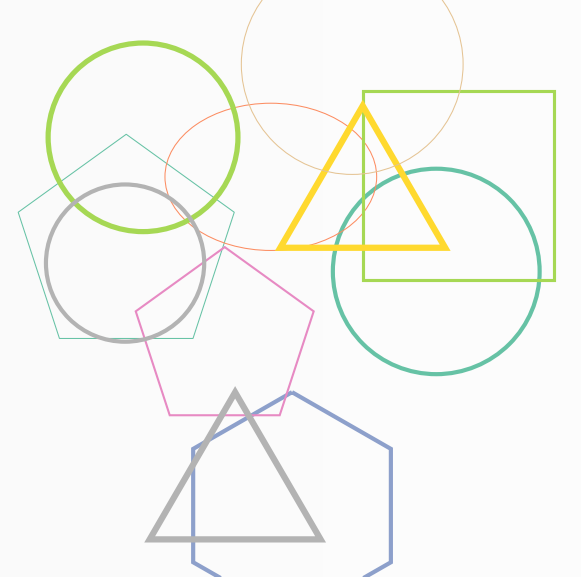[{"shape": "pentagon", "thickness": 0.5, "radius": 0.98, "center": [0.217, 0.571]}, {"shape": "circle", "thickness": 2, "radius": 0.89, "center": [0.751, 0.529]}, {"shape": "oval", "thickness": 0.5, "radius": 0.91, "center": [0.466, 0.693]}, {"shape": "hexagon", "thickness": 2, "radius": 0.98, "center": [0.502, 0.124]}, {"shape": "pentagon", "thickness": 1, "radius": 0.8, "center": [0.387, 0.41]}, {"shape": "circle", "thickness": 2.5, "radius": 0.82, "center": [0.246, 0.761]}, {"shape": "square", "thickness": 1.5, "radius": 0.82, "center": [0.788, 0.678]}, {"shape": "triangle", "thickness": 3, "radius": 0.82, "center": [0.624, 0.652]}, {"shape": "circle", "thickness": 0.5, "radius": 0.95, "center": [0.606, 0.888]}, {"shape": "triangle", "thickness": 3, "radius": 0.85, "center": [0.405, 0.15]}, {"shape": "circle", "thickness": 2, "radius": 0.68, "center": [0.215, 0.544]}]